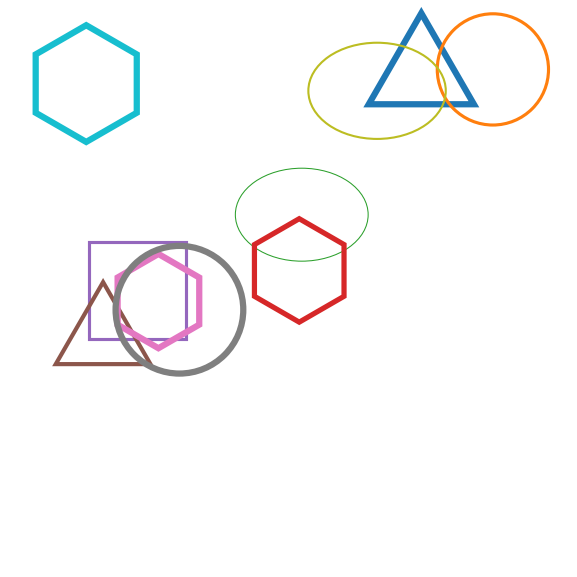[{"shape": "triangle", "thickness": 3, "radius": 0.53, "center": [0.73, 0.871]}, {"shape": "circle", "thickness": 1.5, "radius": 0.48, "center": [0.853, 0.879]}, {"shape": "oval", "thickness": 0.5, "radius": 0.57, "center": [0.523, 0.627]}, {"shape": "hexagon", "thickness": 2.5, "radius": 0.45, "center": [0.518, 0.531]}, {"shape": "square", "thickness": 1.5, "radius": 0.42, "center": [0.238, 0.496]}, {"shape": "triangle", "thickness": 2, "radius": 0.47, "center": [0.179, 0.416]}, {"shape": "hexagon", "thickness": 3, "radius": 0.41, "center": [0.274, 0.478]}, {"shape": "circle", "thickness": 3, "radius": 0.55, "center": [0.311, 0.463]}, {"shape": "oval", "thickness": 1, "radius": 0.59, "center": [0.653, 0.842]}, {"shape": "hexagon", "thickness": 3, "radius": 0.51, "center": [0.149, 0.854]}]